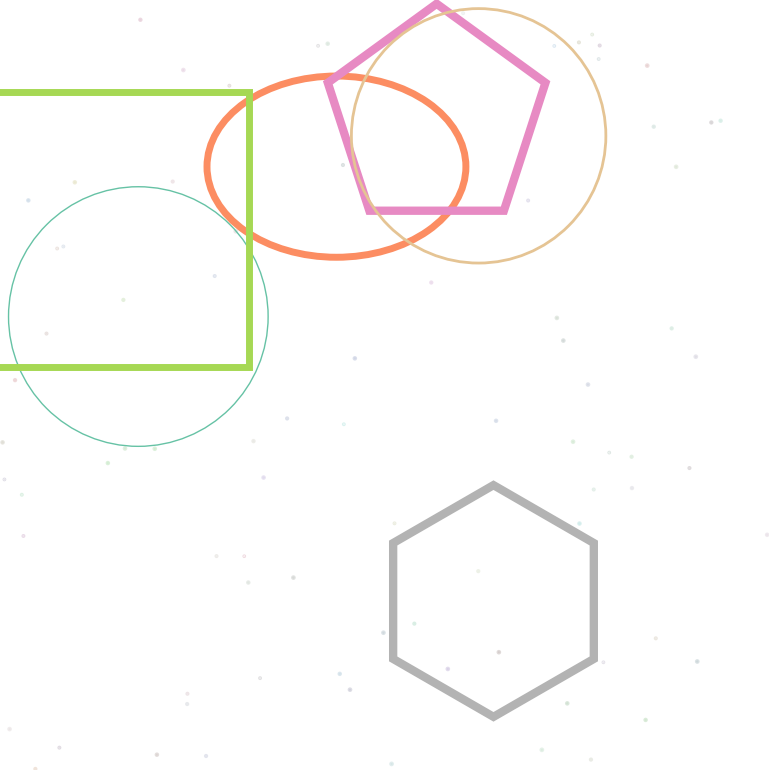[{"shape": "circle", "thickness": 0.5, "radius": 0.84, "center": [0.18, 0.589]}, {"shape": "oval", "thickness": 2.5, "radius": 0.84, "center": [0.437, 0.784]}, {"shape": "pentagon", "thickness": 3, "radius": 0.74, "center": [0.567, 0.847]}, {"shape": "square", "thickness": 2.5, "radius": 0.89, "center": [0.145, 0.702]}, {"shape": "circle", "thickness": 1, "radius": 0.83, "center": [0.622, 0.824]}, {"shape": "hexagon", "thickness": 3, "radius": 0.75, "center": [0.641, 0.22]}]